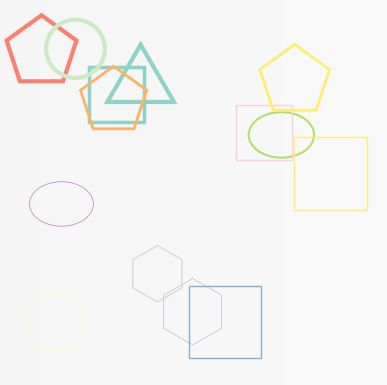[{"shape": "triangle", "thickness": 3, "radius": 0.5, "center": [0.363, 0.785]}, {"shape": "square", "thickness": 2.5, "radius": 0.36, "center": [0.3, 0.755]}, {"shape": "pentagon", "thickness": 0.5, "radius": 0.44, "center": [0.141, 0.16]}, {"shape": "hexagon", "thickness": 0.5, "radius": 0.43, "center": [0.497, 0.19]}, {"shape": "pentagon", "thickness": 3, "radius": 0.47, "center": [0.107, 0.865]}, {"shape": "square", "thickness": 1, "radius": 0.46, "center": [0.58, 0.164]}, {"shape": "pentagon", "thickness": 2, "radius": 0.45, "center": [0.293, 0.738]}, {"shape": "oval", "thickness": 1.5, "radius": 0.42, "center": [0.726, 0.65]}, {"shape": "square", "thickness": 1, "radius": 0.36, "center": [0.681, 0.656]}, {"shape": "hexagon", "thickness": 1, "radius": 0.37, "center": [0.406, 0.289]}, {"shape": "oval", "thickness": 0.5, "radius": 0.41, "center": [0.159, 0.47]}, {"shape": "circle", "thickness": 3, "radius": 0.38, "center": [0.195, 0.873]}, {"shape": "square", "thickness": 1, "radius": 0.47, "center": [0.852, 0.55]}, {"shape": "pentagon", "thickness": 2, "radius": 0.47, "center": [0.76, 0.79]}]